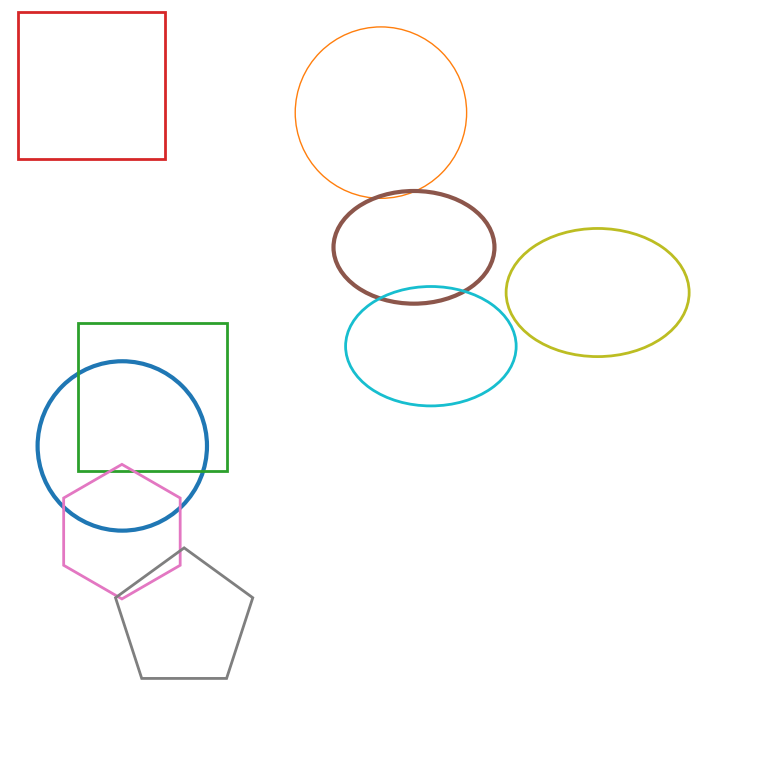[{"shape": "circle", "thickness": 1.5, "radius": 0.55, "center": [0.159, 0.421]}, {"shape": "circle", "thickness": 0.5, "radius": 0.56, "center": [0.495, 0.854]}, {"shape": "square", "thickness": 1, "radius": 0.48, "center": [0.198, 0.484]}, {"shape": "square", "thickness": 1, "radius": 0.48, "center": [0.119, 0.889]}, {"shape": "oval", "thickness": 1.5, "radius": 0.52, "center": [0.538, 0.679]}, {"shape": "hexagon", "thickness": 1, "radius": 0.44, "center": [0.158, 0.31]}, {"shape": "pentagon", "thickness": 1, "radius": 0.47, "center": [0.239, 0.195]}, {"shape": "oval", "thickness": 1, "radius": 0.59, "center": [0.776, 0.62]}, {"shape": "oval", "thickness": 1, "radius": 0.55, "center": [0.56, 0.55]}]